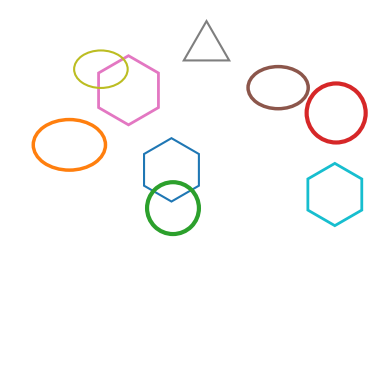[{"shape": "hexagon", "thickness": 1.5, "radius": 0.41, "center": [0.445, 0.559]}, {"shape": "oval", "thickness": 2.5, "radius": 0.47, "center": [0.18, 0.624]}, {"shape": "circle", "thickness": 3, "radius": 0.34, "center": [0.449, 0.459]}, {"shape": "circle", "thickness": 3, "radius": 0.38, "center": [0.873, 0.707]}, {"shape": "oval", "thickness": 2.5, "radius": 0.39, "center": [0.722, 0.772]}, {"shape": "hexagon", "thickness": 2, "radius": 0.45, "center": [0.334, 0.765]}, {"shape": "triangle", "thickness": 1.5, "radius": 0.34, "center": [0.536, 0.877]}, {"shape": "oval", "thickness": 1.5, "radius": 0.35, "center": [0.262, 0.82]}, {"shape": "hexagon", "thickness": 2, "radius": 0.4, "center": [0.87, 0.495]}]